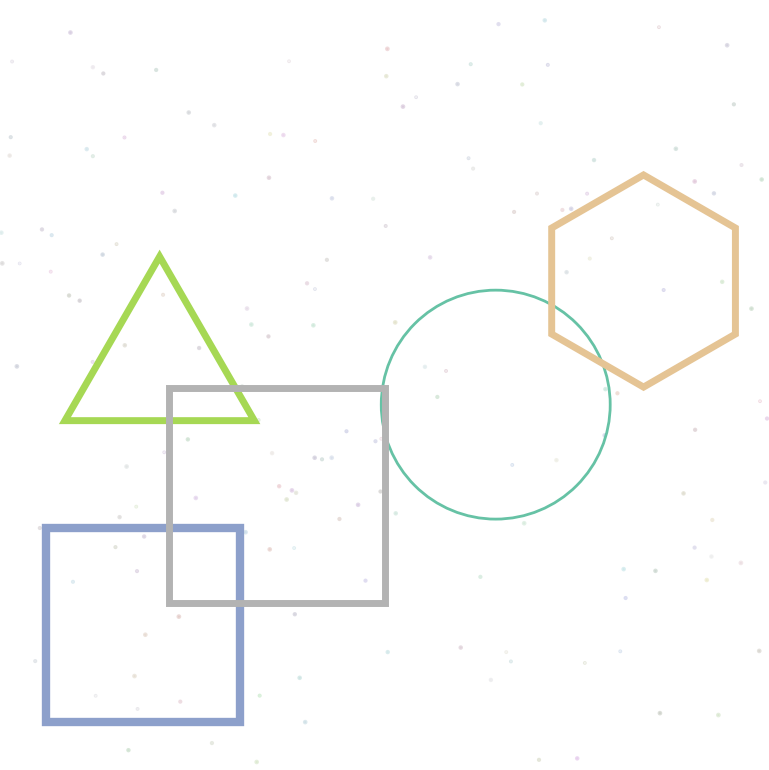[{"shape": "circle", "thickness": 1, "radius": 0.74, "center": [0.644, 0.475]}, {"shape": "square", "thickness": 3, "radius": 0.63, "center": [0.185, 0.189]}, {"shape": "triangle", "thickness": 2.5, "radius": 0.71, "center": [0.207, 0.525]}, {"shape": "hexagon", "thickness": 2.5, "radius": 0.69, "center": [0.836, 0.635]}, {"shape": "square", "thickness": 2.5, "radius": 0.7, "center": [0.36, 0.356]}]